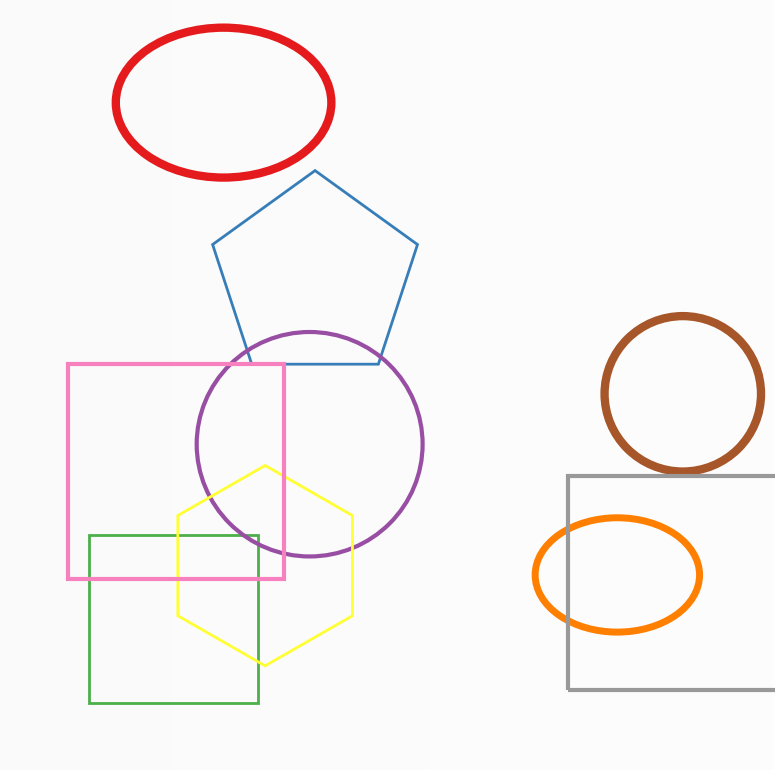[{"shape": "oval", "thickness": 3, "radius": 0.7, "center": [0.288, 0.867]}, {"shape": "pentagon", "thickness": 1, "radius": 0.69, "center": [0.407, 0.639]}, {"shape": "square", "thickness": 1, "radius": 0.55, "center": [0.224, 0.196]}, {"shape": "circle", "thickness": 1.5, "radius": 0.73, "center": [0.4, 0.423]}, {"shape": "oval", "thickness": 2.5, "radius": 0.53, "center": [0.797, 0.253]}, {"shape": "hexagon", "thickness": 1, "radius": 0.65, "center": [0.342, 0.265]}, {"shape": "circle", "thickness": 3, "radius": 0.5, "center": [0.881, 0.489]}, {"shape": "square", "thickness": 1.5, "radius": 0.7, "center": [0.227, 0.388]}, {"shape": "square", "thickness": 1.5, "radius": 0.7, "center": [0.872, 0.243]}]